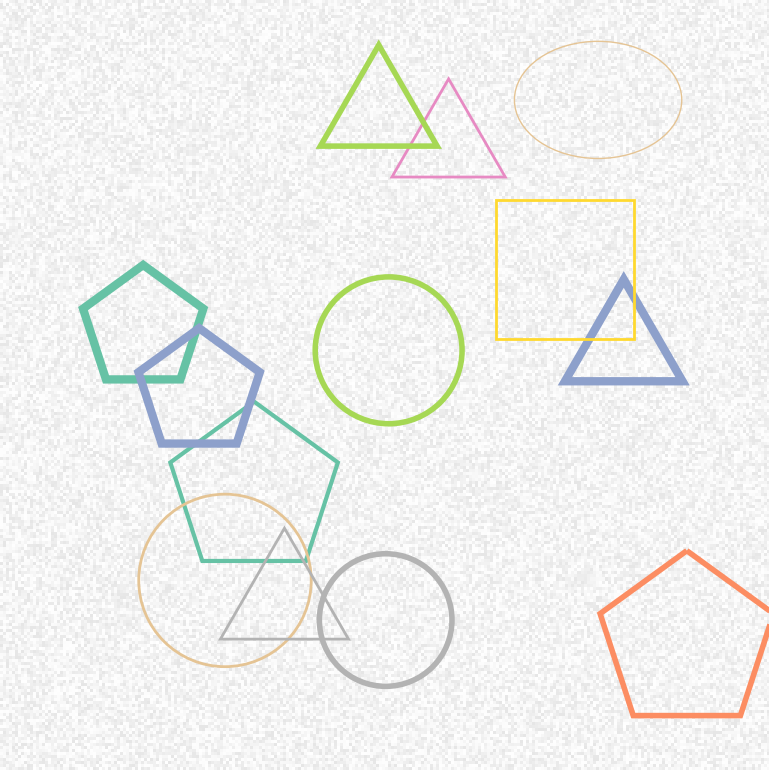[{"shape": "pentagon", "thickness": 1.5, "radius": 0.57, "center": [0.33, 0.364]}, {"shape": "pentagon", "thickness": 3, "radius": 0.41, "center": [0.186, 0.574]}, {"shape": "pentagon", "thickness": 2, "radius": 0.59, "center": [0.892, 0.166]}, {"shape": "pentagon", "thickness": 3, "radius": 0.41, "center": [0.259, 0.491]}, {"shape": "triangle", "thickness": 3, "radius": 0.44, "center": [0.81, 0.549]}, {"shape": "triangle", "thickness": 1, "radius": 0.42, "center": [0.583, 0.813]}, {"shape": "circle", "thickness": 2, "radius": 0.48, "center": [0.505, 0.545]}, {"shape": "triangle", "thickness": 2, "radius": 0.44, "center": [0.492, 0.854]}, {"shape": "square", "thickness": 1, "radius": 0.45, "center": [0.734, 0.65]}, {"shape": "oval", "thickness": 0.5, "radius": 0.54, "center": [0.777, 0.87]}, {"shape": "circle", "thickness": 1, "radius": 0.56, "center": [0.292, 0.246]}, {"shape": "triangle", "thickness": 1, "radius": 0.48, "center": [0.369, 0.218]}, {"shape": "circle", "thickness": 2, "radius": 0.43, "center": [0.501, 0.195]}]